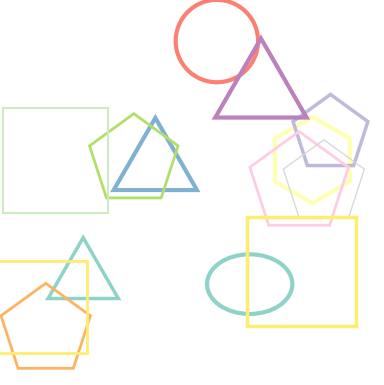[{"shape": "oval", "thickness": 3, "radius": 0.55, "center": [0.649, 0.262]}, {"shape": "triangle", "thickness": 2.5, "radius": 0.53, "center": [0.216, 0.277]}, {"shape": "hexagon", "thickness": 3, "radius": 0.56, "center": [0.811, 0.584]}, {"shape": "pentagon", "thickness": 2.5, "radius": 0.51, "center": [0.858, 0.653]}, {"shape": "circle", "thickness": 3, "radius": 0.53, "center": [0.563, 0.893]}, {"shape": "triangle", "thickness": 3, "radius": 0.62, "center": [0.403, 0.569]}, {"shape": "pentagon", "thickness": 2, "radius": 0.61, "center": [0.119, 0.142]}, {"shape": "pentagon", "thickness": 2, "radius": 0.6, "center": [0.348, 0.584]}, {"shape": "pentagon", "thickness": 2, "radius": 0.67, "center": [0.777, 0.524]}, {"shape": "pentagon", "thickness": 1, "radius": 0.55, "center": [0.841, 0.526]}, {"shape": "triangle", "thickness": 3, "radius": 0.68, "center": [0.678, 0.763]}, {"shape": "square", "thickness": 1.5, "radius": 0.68, "center": [0.144, 0.583]}, {"shape": "square", "thickness": 2.5, "radius": 0.71, "center": [0.783, 0.296]}, {"shape": "square", "thickness": 2, "radius": 0.59, "center": [0.109, 0.203]}]